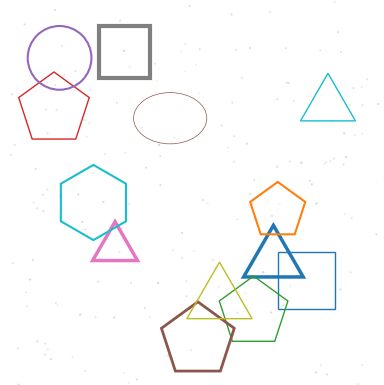[{"shape": "square", "thickness": 1, "radius": 0.37, "center": [0.795, 0.272]}, {"shape": "triangle", "thickness": 2.5, "radius": 0.45, "center": [0.71, 0.325]}, {"shape": "pentagon", "thickness": 1.5, "radius": 0.38, "center": [0.721, 0.452]}, {"shape": "pentagon", "thickness": 1, "radius": 0.47, "center": [0.659, 0.189]}, {"shape": "pentagon", "thickness": 1, "radius": 0.48, "center": [0.14, 0.717]}, {"shape": "circle", "thickness": 1.5, "radius": 0.41, "center": [0.155, 0.85]}, {"shape": "pentagon", "thickness": 2, "radius": 0.5, "center": [0.514, 0.117]}, {"shape": "oval", "thickness": 0.5, "radius": 0.48, "center": [0.442, 0.693]}, {"shape": "triangle", "thickness": 2.5, "radius": 0.34, "center": [0.299, 0.357]}, {"shape": "square", "thickness": 3, "radius": 0.34, "center": [0.324, 0.865]}, {"shape": "triangle", "thickness": 1, "radius": 0.49, "center": [0.57, 0.221]}, {"shape": "hexagon", "thickness": 1.5, "radius": 0.49, "center": [0.243, 0.474]}, {"shape": "triangle", "thickness": 1, "radius": 0.41, "center": [0.852, 0.727]}]